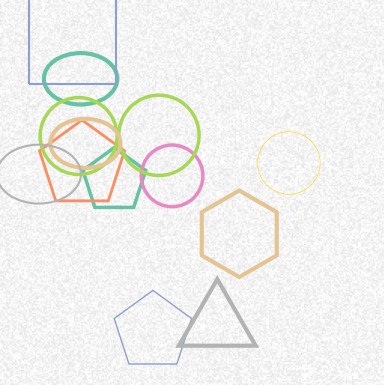[{"shape": "pentagon", "thickness": 2.5, "radius": 0.43, "center": [0.297, 0.531]}, {"shape": "oval", "thickness": 3, "radius": 0.48, "center": [0.209, 0.795]}, {"shape": "pentagon", "thickness": 2, "radius": 0.58, "center": [0.213, 0.572]}, {"shape": "square", "thickness": 1.5, "radius": 0.57, "center": [0.187, 0.896]}, {"shape": "pentagon", "thickness": 1, "radius": 0.53, "center": [0.397, 0.14]}, {"shape": "circle", "thickness": 2.5, "radius": 0.4, "center": [0.447, 0.543]}, {"shape": "circle", "thickness": 2.5, "radius": 0.52, "center": [0.413, 0.649]}, {"shape": "circle", "thickness": 2.5, "radius": 0.5, "center": [0.204, 0.647]}, {"shape": "circle", "thickness": 0.5, "radius": 0.41, "center": [0.75, 0.577]}, {"shape": "oval", "thickness": 3, "radius": 0.46, "center": [0.222, 0.628]}, {"shape": "hexagon", "thickness": 3, "radius": 0.56, "center": [0.621, 0.393]}, {"shape": "oval", "thickness": 1.5, "radius": 0.55, "center": [0.101, 0.548]}, {"shape": "triangle", "thickness": 3, "radius": 0.58, "center": [0.564, 0.16]}]